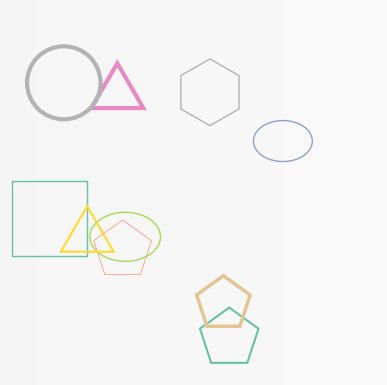[{"shape": "pentagon", "thickness": 1.5, "radius": 0.4, "center": [0.592, 0.122]}, {"shape": "square", "thickness": 1, "radius": 0.49, "center": [0.128, 0.433]}, {"shape": "pentagon", "thickness": 0.5, "radius": 0.39, "center": [0.316, 0.351]}, {"shape": "oval", "thickness": 1, "radius": 0.38, "center": [0.73, 0.634]}, {"shape": "triangle", "thickness": 3, "radius": 0.39, "center": [0.303, 0.758]}, {"shape": "oval", "thickness": 1, "radius": 0.46, "center": [0.323, 0.385]}, {"shape": "triangle", "thickness": 1.5, "radius": 0.39, "center": [0.225, 0.385]}, {"shape": "pentagon", "thickness": 2.5, "radius": 0.36, "center": [0.576, 0.211]}, {"shape": "hexagon", "thickness": 1, "radius": 0.43, "center": [0.542, 0.76]}, {"shape": "circle", "thickness": 3, "radius": 0.47, "center": [0.165, 0.785]}]